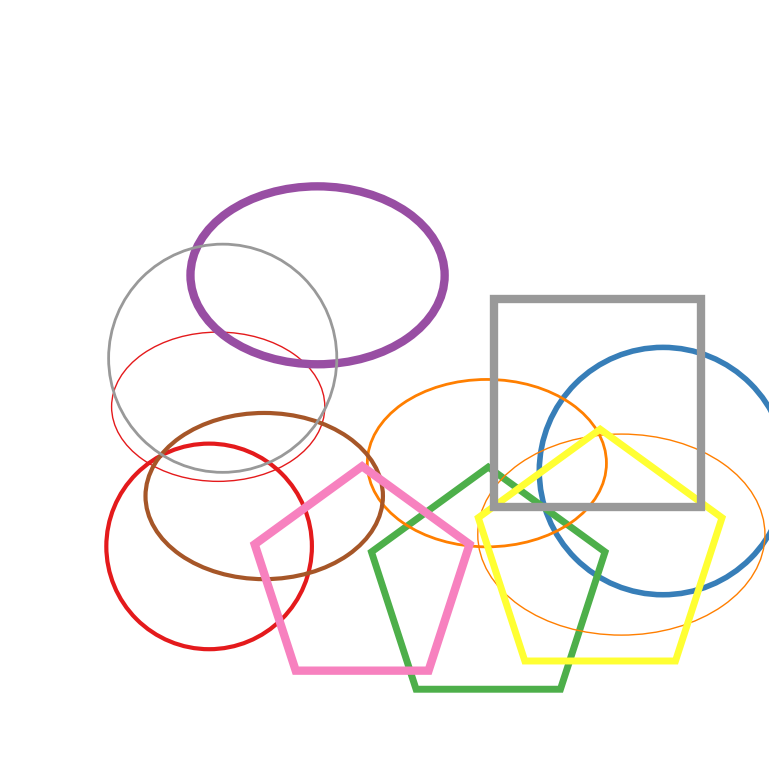[{"shape": "oval", "thickness": 0.5, "radius": 0.69, "center": [0.283, 0.472]}, {"shape": "circle", "thickness": 1.5, "radius": 0.67, "center": [0.272, 0.29]}, {"shape": "circle", "thickness": 2, "radius": 0.8, "center": [0.861, 0.388]}, {"shape": "pentagon", "thickness": 2.5, "radius": 0.8, "center": [0.634, 0.234]}, {"shape": "oval", "thickness": 3, "radius": 0.83, "center": [0.412, 0.642]}, {"shape": "oval", "thickness": 1, "radius": 0.78, "center": [0.632, 0.399]}, {"shape": "oval", "thickness": 0.5, "radius": 0.93, "center": [0.807, 0.306]}, {"shape": "pentagon", "thickness": 2.5, "radius": 0.83, "center": [0.779, 0.276]}, {"shape": "oval", "thickness": 1.5, "radius": 0.77, "center": [0.343, 0.356]}, {"shape": "pentagon", "thickness": 3, "radius": 0.73, "center": [0.47, 0.248]}, {"shape": "circle", "thickness": 1, "radius": 0.74, "center": [0.289, 0.535]}, {"shape": "square", "thickness": 3, "radius": 0.67, "center": [0.776, 0.477]}]